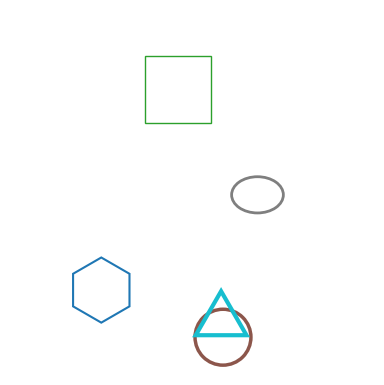[{"shape": "hexagon", "thickness": 1.5, "radius": 0.42, "center": [0.263, 0.247]}, {"shape": "square", "thickness": 1, "radius": 0.43, "center": [0.462, 0.768]}, {"shape": "circle", "thickness": 2.5, "radius": 0.36, "center": [0.579, 0.124]}, {"shape": "oval", "thickness": 2, "radius": 0.34, "center": [0.669, 0.494]}, {"shape": "triangle", "thickness": 3, "radius": 0.38, "center": [0.574, 0.167]}]